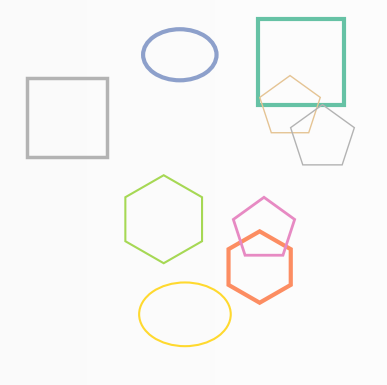[{"shape": "square", "thickness": 3, "radius": 0.56, "center": [0.777, 0.839]}, {"shape": "hexagon", "thickness": 3, "radius": 0.46, "center": [0.67, 0.306]}, {"shape": "oval", "thickness": 3, "radius": 0.47, "center": [0.464, 0.858]}, {"shape": "pentagon", "thickness": 2, "radius": 0.42, "center": [0.681, 0.404]}, {"shape": "hexagon", "thickness": 1.5, "radius": 0.57, "center": [0.422, 0.431]}, {"shape": "oval", "thickness": 1.5, "radius": 0.59, "center": [0.477, 0.184]}, {"shape": "pentagon", "thickness": 1, "radius": 0.41, "center": [0.748, 0.722]}, {"shape": "square", "thickness": 2.5, "radius": 0.51, "center": [0.172, 0.696]}, {"shape": "pentagon", "thickness": 1, "radius": 0.43, "center": [0.832, 0.642]}]